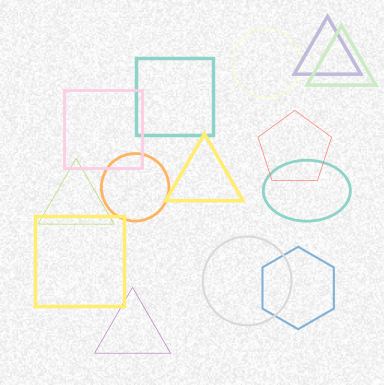[{"shape": "oval", "thickness": 2, "radius": 0.57, "center": [0.797, 0.505]}, {"shape": "square", "thickness": 2.5, "radius": 0.5, "center": [0.452, 0.749]}, {"shape": "circle", "thickness": 0.5, "radius": 0.45, "center": [0.692, 0.837]}, {"shape": "triangle", "thickness": 2.5, "radius": 0.5, "center": [0.851, 0.857]}, {"shape": "pentagon", "thickness": 0.5, "radius": 0.5, "center": [0.766, 0.613]}, {"shape": "hexagon", "thickness": 1.5, "radius": 0.53, "center": [0.774, 0.252]}, {"shape": "circle", "thickness": 2, "radius": 0.44, "center": [0.351, 0.513]}, {"shape": "triangle", "thickness": 0.5, "radius": 0.57, "center": [0.198, 0.475]}, {"shape": "square", "thickness": 2, "radius": 0.51, "center": [0.268, 0.665]}, {"shape": "circle", "thickness": 1.5, "radius": 0.58, "center": [0.642, 0.27]}, {"shape": "triangle", "thickness": 0.5, "radius": 0.57, "center": [0.344, 0.14]}, {"shape": "triangle", "thickness": 2.5, "radius": 0.52, "center": [0.887, 0.83]}, {"shape": "triangle", "thickness": 2.5, "radius": 0.58, "center": [0.531, 0.537]}, {"shape": "square", "thickness": 2.5, "radius": 0.58, "center": [0.207, 0.323]}]